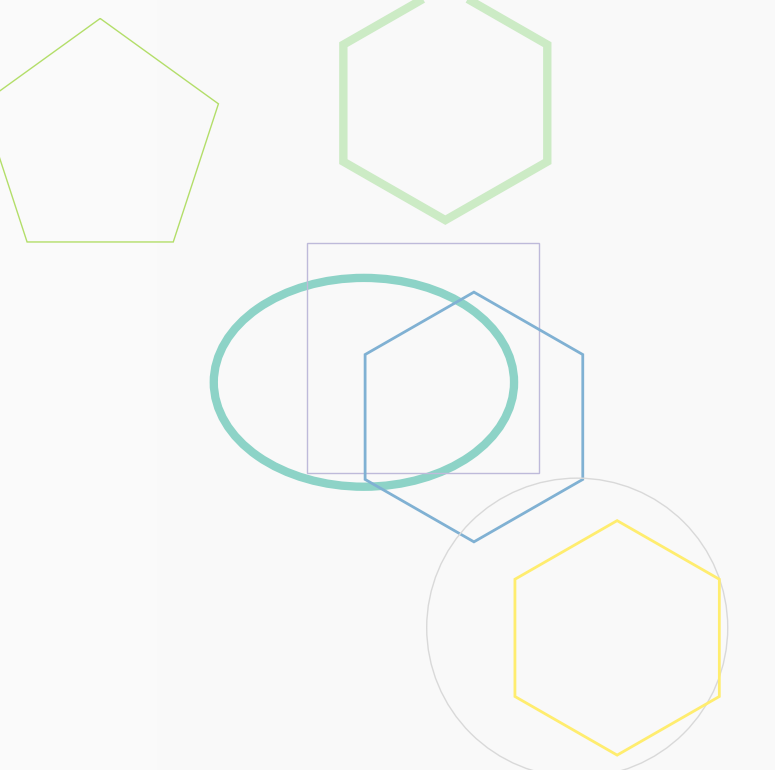[{"shape": "oval", "thickness": 3, "radius": 0.97, "center": [0.47, 0.503]}, {"shape": "square", "thickness": 0.5, "radius": 0.75, "center": [0.546, 0.535]}, {"shape": "hexagon", "thickness": 1, "radius": 0.81, "center": [0.612, 0.458]}, {"shape": "pentagon", "thickness": 0.5, "radius": 0.8, "center": [0.129, 0.816]}, {"shape": "circle", "thickness": 0.5, "radius": 0.97, "center": [0.745, 0.185]}, {"shape": "hexagon", "thickness": 3, "radius": 0.76, "center": [0.575, 0.866]}, {"shape": "hexagon", "thickness": 1, "radius": 0.76, "center": [0.796, 0.172]}]